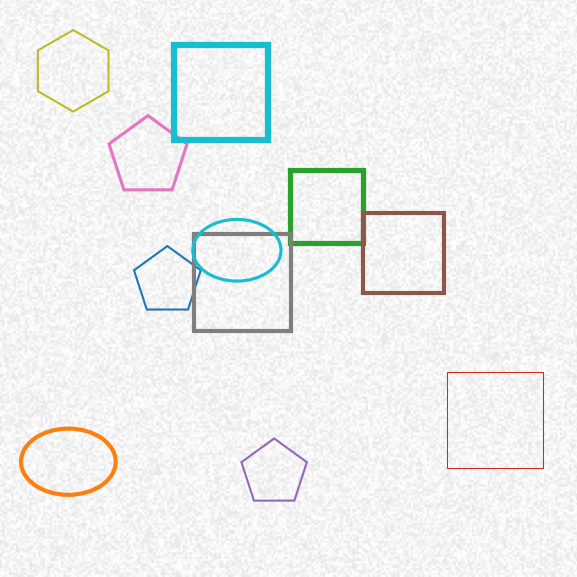[{"shape": "pentagon", "thickness": 1, "radius": 0.3, "center": [0.29, 0.512]}, {"shape": "oval", "thickness": 2, "radius": 0.41, "center": [0.118, 0.2]}, {"shape": "square", "thickness": 2.5, "radius": 0.32, "center": [0.565, 0.642]}, {"shape": "square", "thickness": 0.5, "radius": 0.41, "center": [0.857, 0.272]}, {"shape": "pentagon", "thickness": 1, "radius": 0.3, "center": [0.475, 0.18]}, {"shape": "square", "thickness": 2, "radius": 0.35, "center": [0.699, 0.561]}, {"shape": "pentagon", "thickness": 1.5, "radius": 0.36, "center": [0.256, 0.728]}, {"shape": "square", "thickness": 2, "radius": 0.42, "center": [0.42, 0.51]}, {"shape": "hexagon", "thickness": 1, "radius": 0.35, "center": [0.127, 0.877]}, {"shape": "oval", "thickness": 1.5, "radius": 0.38, "center": [0.41, 0.566]}, {"shape": "square", "thickness": 3, "radius": 0.41, "center": [0.383, 0.839]}]